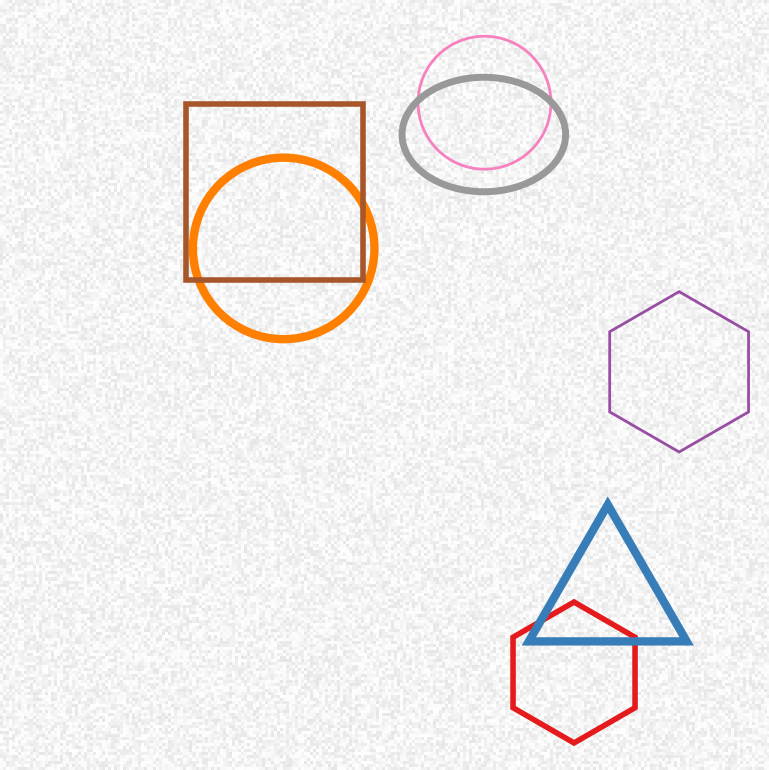[{"shape": "hexagon", "thickness": 2, "radius": 0.46, "center": [0.746, 0.127]}, {"shape": "triangle", "thickness": 3, "radius": 0.59, "center": [0.789, 0.226]}, {"shape": "hexagon", "thickness": 1, "radius": 0.52, "center": [0.882, 0.517]}, {"shape": "circle", "thickness": 3, "radius": 0.59, "center": [0.368, 0.677]}, {"shape": "square", "thickness": 2, "radius": 0.57, "center": [0.356, 0.751]}, {"shape": "circle", "thickness": 1, "radius": 0.43, "center": [0.629, 0.867]}, {"shape": "oval", "thickness": 2.5, "radius": 0.53, "center": [0.628, 0.825]}]